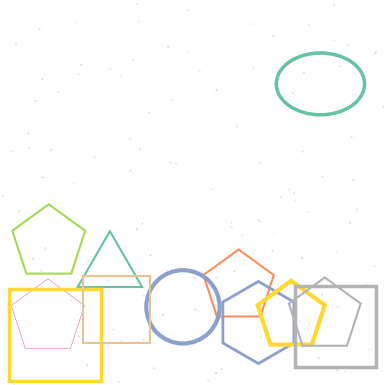[{"shape": "oval", "thickness": 2.5, "radius": 0.57, "center": [0.832, 0.782]}, {"shape": "triangle", "thickness": 1.5, "radius": 0.48, "center": [0.285, 0.303]}, {"shape": "pentagon", "thickness": 1.5, "radius": 0.48, "center": [0.62, 0.256]}, {"shape": "circle", "thickness": 3, "radius": 0.48, "center": [0.475, 0.203]}, {"shape": "hexagon", "thickness": 2, "radius": 0.53, "center": [0.671, 0.162]}, {"shape": "pentagon", "thickness": 0.5, "radius": 0.5, "center": [0.124, 0.176]}, {"shape": "pentagon", "thickness": 1.5, "radius": 0.5, "center": [0.127, 0.37]}, {"shape": "pentagon", "thickness": 3, "radius": 0.46, "center": [0.756, 0.179]}, {"shape": "square", "thickness": 2.5, "radius": 0.6, "center": [0.142, 0.13]}, {"shape": "square", "thickness": 1.5, "radius": 0.43, "center": [0.302, 0.196]}, {"shape": "pentagon", "thickness": 1.5, "radius": 0.49, "center": [0.844, 0.181]}, {"shape": "square", "thickness": 2.5, "radius": 0.53, "center": [0.871, 0.152]}]